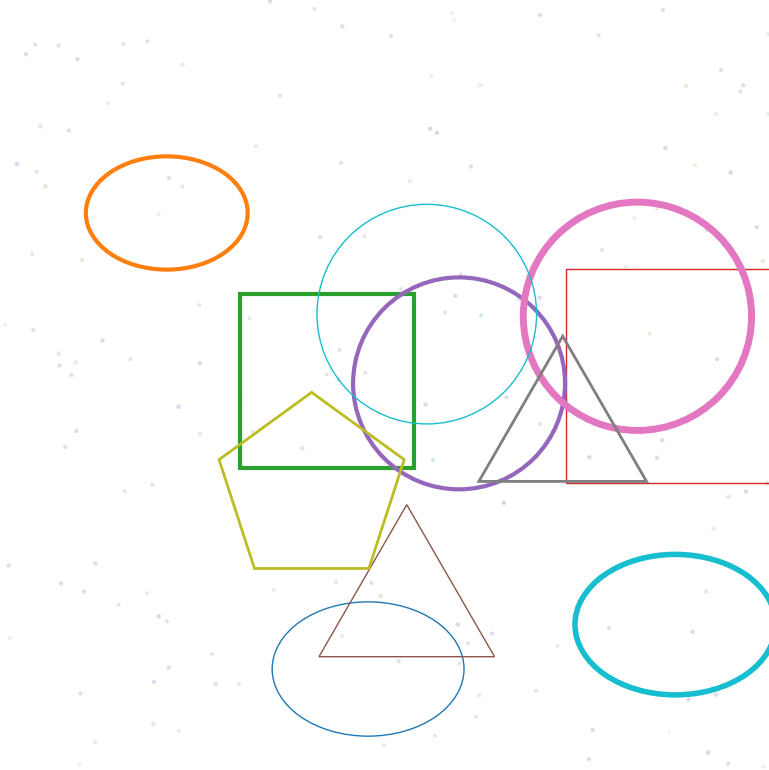[{"shape": "oval", "thickness": 0.5, "radius": 0.62, "center": [0.478, 0.131]}, {"shape": "oval", "thickness": 1.5, "radius": 0.53, "center": [0.217, 0.723]}, {"shape": "square", "thickness": 1.5, "radius": 0.57, "center": [0.425, 0.505]}, {"shape": "square", "thickness": 0.5, "radius": 0.69, "center": [0.873, 0.511]}, {"shape": "circle", "thickness": 1.5, "radius": 0.69, "center": [0.596, 0.502]}, {"shape": "triangle", "thickness": 0.5, "radius": 0.66, "center": [0.528, 0.213]}, {"shape": "circle", "thickness": 2.5, "radius": 0.74, "center": [0.828, 0.589]}, {"shape": "triangle", "thickness": 1, "radius": 0.63, "center": [0.731, 0.438]}, {"shape": "pentagon", "thickness": 1, "radius": 0.63, "center": [0.405, 0.364]}, {"shape": "oval", "thickness": 2, "radius": 0.65, "center": [0.877, 0.189]}, {"shape": "circle", "thickness": 0.5, "radius": 0.71, "center": [0.554, 0.592]}]